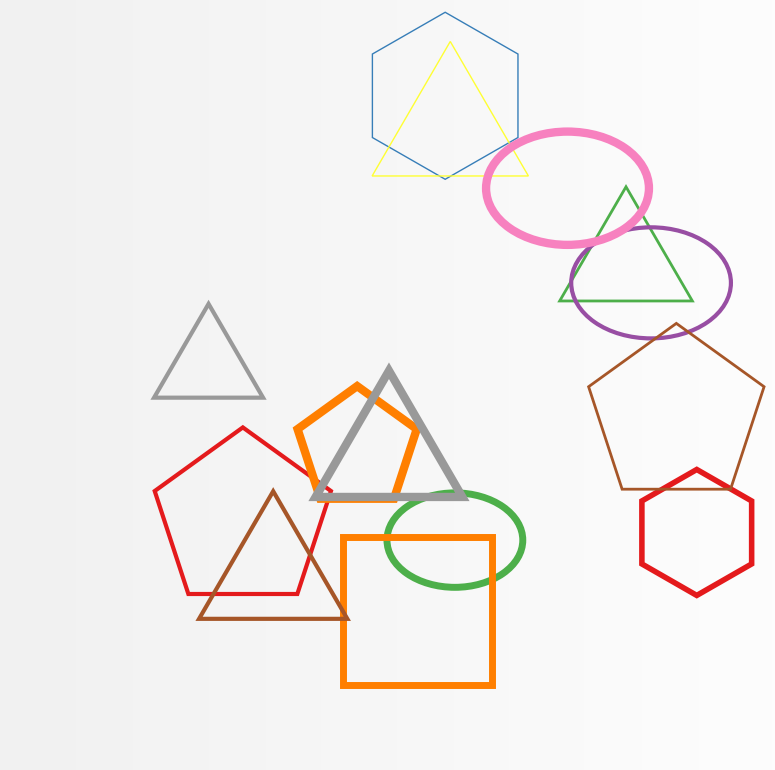[{"shape": "pentagon", "thickness": 1.5, "radius": 0.6, "center": [0.313, 0.325]}, {"shape": "hexagon", "thickness": 2, "radius": 0.41, "center": [0.899, 0.308]}, {"shape": "hexagon", "thickness": 0.5, "radius": 0.54, "center": [0.574, 0.876]}, {"shape": "triangle", "thickness": 1, "radius": 0.49, "center": [0.808, 0.659]}, {"shape": "oval", "thickness": 2.5, "radius": 0.44, "center": [0.587, 0.299]}, {"shape": "oval", "thickness": 1.5, "radius": 0.52, "center": [0.84, 0.633]}, {"shape": "square", "thickness": 2.5, "radius": 0.48, "center": [0.539, 0.207]}, {"shape": "pentagon", "thickness": 3, "radius": 0.4, "center": [0.461, 0.418]}, {"shape": "triangle", "thickness": 0.5, "radius": 0.58, "center": [0.581, 0.83]}, {"shape": "triangle", "thickness": 1.5, "radius": 0.55, "center": [0.353, 0.252]}, {"shape": "pentagon", "thickness": 1, "radius": 0.6, "center": [0.873, 0.461]}, {"shape": "oval", "thickness": 3, "radius": 0.53, "center": [0.732, 0.756]}, {"shape": "triangle", "thickness": 1.5, "radius": 0.41, "center": [0.269, 0.524]}, {"shape": "triangle", "thickness": 3, "radius": 0.55, "center": [0.502, 0.409]}]